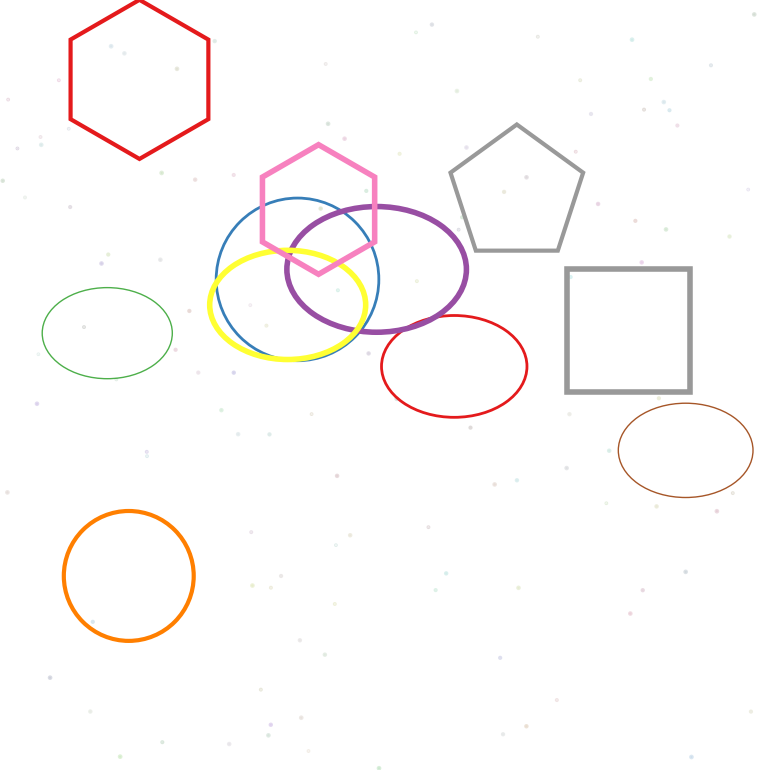[{"shape": "hexagon", "thickness": 1.5, "radius": 0.52, "center": [0.181, 0.897]}, {"shape": "oval", "thickness": 1, "radius": 0.47, "center": [0.59, 0.524]}, {"shape": "circle", "thickness": 1, "radius": 0.53, "center": [0.386, 0.637]}, {"shape": "oval", "thickness": 0.5, "radius": 0.42, "center": [0.139, 0.567]}, {"shape": "oval", "thickness": 2, "radius": 0.58, "center": [0.489, 0.65]}, {"shape": "circle", "thickness": 1.5, "radius": 0.42, "center": [0.167, 0.252]}, {"shape": "oval", "thickness": 2, "radius": 0.51, "center": [0.374, 0.604]}, {"shape": "oval", "thickness": 0.5, "radius": 0.44, "center": [0.89, 0.415]}, {"shape": "hexagon", "thickness": 2, "radius": 0.42, "center": [0.414, 0.728]}, {"shape": "square", "thickness": 2, "radius": 0.4, "center": [0.816, 0.571]}, {"shape": "pentagon", "thickness": 1.5, "radius": 0.45, "center": [0.671, 0.748]}]